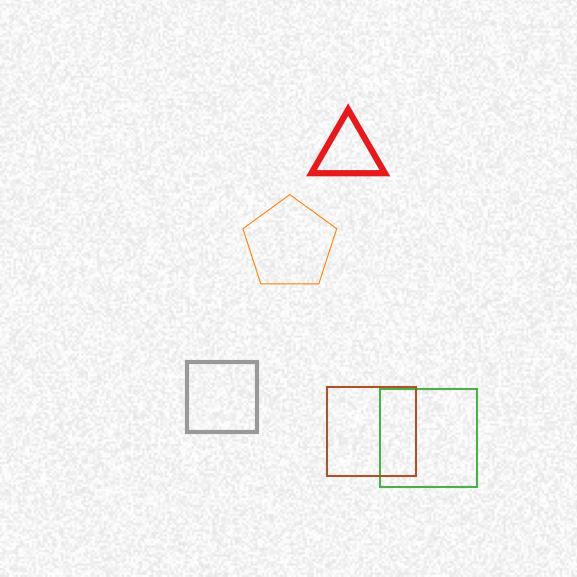[{"shape": "triangle", "thickness": 3, "radius": 0.37, "center": [0.603, 0.736]}, {"shape": "square", "thickness": 1, "radius": 0.42, "center": [0.742, 0.24]}, {"shape": "pentagon", "thickness": 0.5, "radius": 0.43, "center": [0.502, 0.577]}, {"shape": "square", "thickness": 1, "radius": 0.39, "center": [0.643, 0.252]}, {"shape": "square", "thickness": 2, "radius": 0.3, "center": [0.385, 0.312]}]